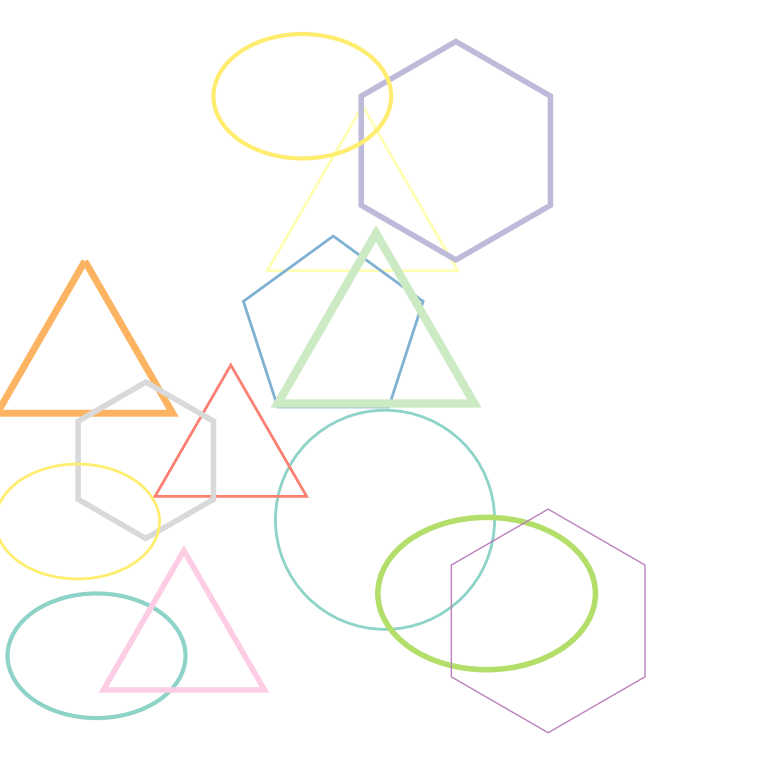[{"shape": "oval", "thickness": 1.5, "radius": 0.58, "center": [0.125, 0.148]}, {"shape": "circle", "thickness": 1, "radius": 0.71, "center": [0.5, 0.325]}, {"shape": "triangle", "thickness": 1, "radius": 0.71, "center": [0.471, 0.72]}, {"shape": "hexagon", "thickness": 2, "radius": 0.71, "center": [0.592, 0.804]}, {"shape": "triangle", "thickness": 1, "radius": 0.57, "center": [0.3, 0.412]}, {"shape": "pentagon", "thickness": 1, "radius": 0.61, "center": [0.433, 0.571]}, {"shape": "triangle", "thickness": 2.5, "radius": 0.66, "center": [0.11, 0.529]}, {"shape": "oval", "thickness": 2, "radius": 0.71, "center": [0.632, 0.229]}, {"shape": "triangle", "thickness": 2, "radius": 0.6, "center": [0.239, 0.164]}, {"shape": "hexagon", "thickness": 2, "radius": 0.51, "center": [0.189, 0.402]}, {"shape": "hexagon", "thickness": 0.5, "radius": 0.73, "center": [0.712, 0.194]}, {"shape": "triangle", "thickness": 3, "radius": 0.74, "center": [0.488, 0.55]}, {"shape": "oval", "thickness": 1.5, "radius": 0.58, "center": [0.393, 0.875]}, {"shape": "oval", "thickness": 1, "radius": 0.53, "center": [0.101, 0.323]}]